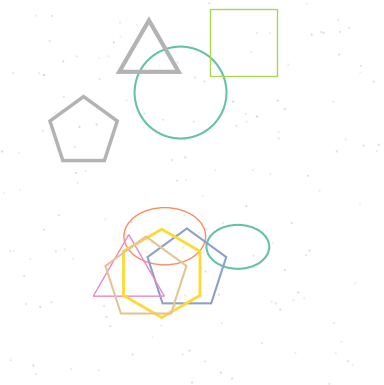[{"shape": "oval", "thickness": 1.5, "radius": 0.41, "center": [0.618, 0.359]}, {"shape": "circle", "thickness": 1.5, "radius": 0.6, "center": [0.469, 0.76]}, {"shape": "oval", "thickness": 1, "radius": 0.53, "center": [0.428, 0.386]}, {"shape": "pentagon", "thickness": 1.5, "radius": 0.54, "center": [0.485, 0.299]}, {"shape": "triangle", "thickness": 1, "radius": 0.53, "center": [0.335, 0.284]}, {"shape": "square", "thickness": 1, "radius": 0.43, "center": [0.632, 0.89]}, {"shape": "hexagon", "thickness": 2, "radius": 0.57, "center": [0.42, 0.29]}, {"shape": "pentagon", "thickness": 1.5, "radius": 0.55, "center": [0.379, 0.275]}, {"shape": "triangle", "thickness": 3, "radius": 0.45, "center": [0.387, 0.858]}, {"shape": "pentagon", "thickness": 2.5, "radius": 0.46, "center": [0.217, 0.657]}]